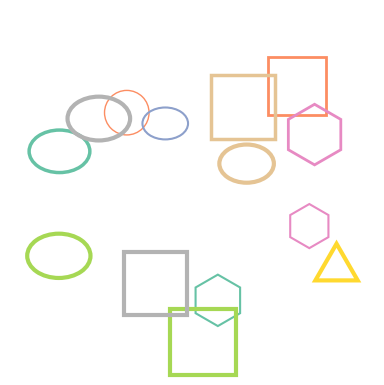[{"shape": "oval", "thickness": 2.5, "radius": 0.39, "center": [0.154, 0.607]}, {"shape": "hexagon", "thickness": 1.5, "radius": 0.33, "center": [0.566, 0.22]}, {"shape": "square", "thickness": 2, "radius": 0.38, "center": [0.771, 0.776]}, {"shape": "circle", "thickness": 1, "radius": 0.29, "center": [0.329, 0.707]}, {"shape": "oval", "thickness": 1.5, "radius": 0.3, "center": [0.429, 0.679]}, {"shape": "hexagon", "thickness": 1.5, "radius": 0.29, "center": [0.803, 0.413]}, {"shape": "hexagon", "thickness": 2, "radius": 0.39, "center": [0.817, 0.65]}, {"shape": "square", "thickness": 3, "radius": 0.43, "center": [0.526, 0.112]}, {"shape": "oval", "thickness": 3, "radius": 0.41, "center": [0.153, 0.336]}, {"shape": "triangle", "thickness": 3, "radius": 0.32, "center": [0.874, 0.303]}, {"shape": "oval", "thickness": 3, "radius": 0.35, "center": [0.641, 0.575]}, {"shape": "square", "thickness": 2.5, "radius": 0.42, "center": [0.632, 0.723]}, {"shape": "oval", "thickness": 3, "radius": 0.41, "center": [0.257, 0.692]}, {"shape": "square", "thickness": 3, "radius": 0.41, "center": [0.404, 0.263]}]